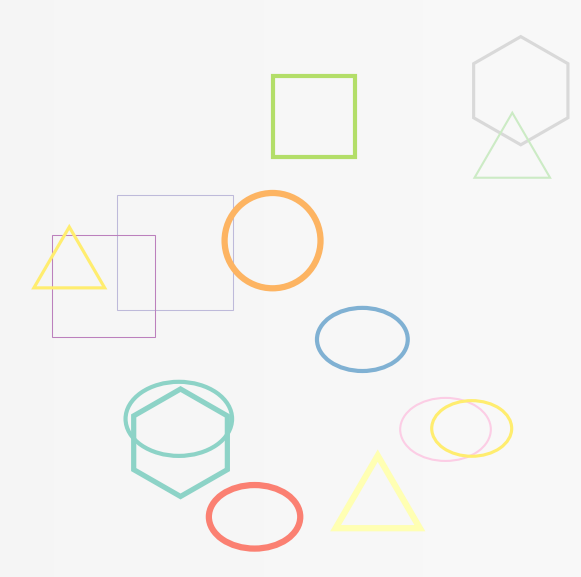[{"shape": "oval", "thickness": 2, "radius": 0.46, "center": [0.308, 0.274]}, {"shape": "hexagon", "thickness": 2.5, "radius": 0.47, "center": [0.311, 0.232]}, {"shape": "triangle", "thickness": 3, "radius": 0.42, "center": [0.65, 0.126]}, {"shape": "square", "thickness": 0.5, "radius": 0.5, "center": [0.301, 0.561]}, {"shape": "oval", "thickness": 3, "radius": 0.39, "center": [0.438, 0.104]}, {"shape": "oval", "thickness": 2, "radius": 0.39, "center": [0.623, 0.411]}, {"shape": "circle", "thickness": 3, "radius": 0.41, "center": [0.469, 0.582]}, {"shape": "square", "thickness": 2, "radius": 0.35, "center": [0.541, 0.797]}, {"shape": "oval", "thickness": 1, "radius": 0.39, "center": [0.766, 0.256]}, {"shape": "hexagon", "thickness": 1.5, "radius": 0.47, "center": [0.896, 0.842]}, {"shape": "square", "thickness": 0.5, "radius": 0.44, "center": [0.178, 0.504]}, {"shape": "triangle", "thickness": 1, "radius": 0.38, "center": [0.881, 0.729]}, {"shape": "oval", "thickness": 1.5, "radius": 0.34, "center": [0.812, 0.257]}, {"shape": "triangle", "thickness": 1.5, "radius": 0.35, "center": [0.119, 0.536]}]